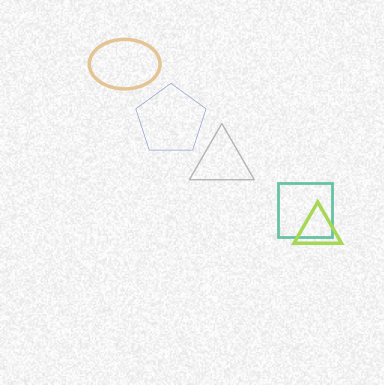[{"shape": "square", "thickness": 2, "radius": 0.35, "center": [0.792, 0.455]}, {"shape": "pentagon", "thickness": 0.5, "radius": 0.48, "center": [0.444, 0.688]}, {"shape": "triangle", "thickness": 2.5, "radius": 0.36, "center": [0.825, 0.404]}, {"shape": "oval", "thickness": 2.5, "radius": 0.46, "center": [0.324, 0.833]}, {"shape": "triangle", "thickness": 1, "radius": 0.49, "center": [0.576, 0.582]}]